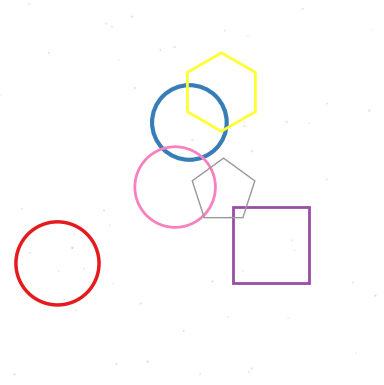[{"shape": "circle", "thickness": 2.5, "radius": 0.54, "center": [0.149, 0.316]}, {"shape": "circle", "thickness": 3, "radius": 0.48, "center": [0.492, 0.682]}, {"shape": "square", "thickness": 2, "radius": 0.49, "center": [0.703, 0.363]}, {"shape": "hexagon", "thickness": 2, "radius": 0.51, "center": [0.575, 0.761]}, {"shape": "circle", "thickness": 2, "radius": 0.52, "center": [0.455, 0.514]}, {"shape": "pentagon", "thickness": 1, "radius": 0.43, "center": [0.581, 0.504]}]